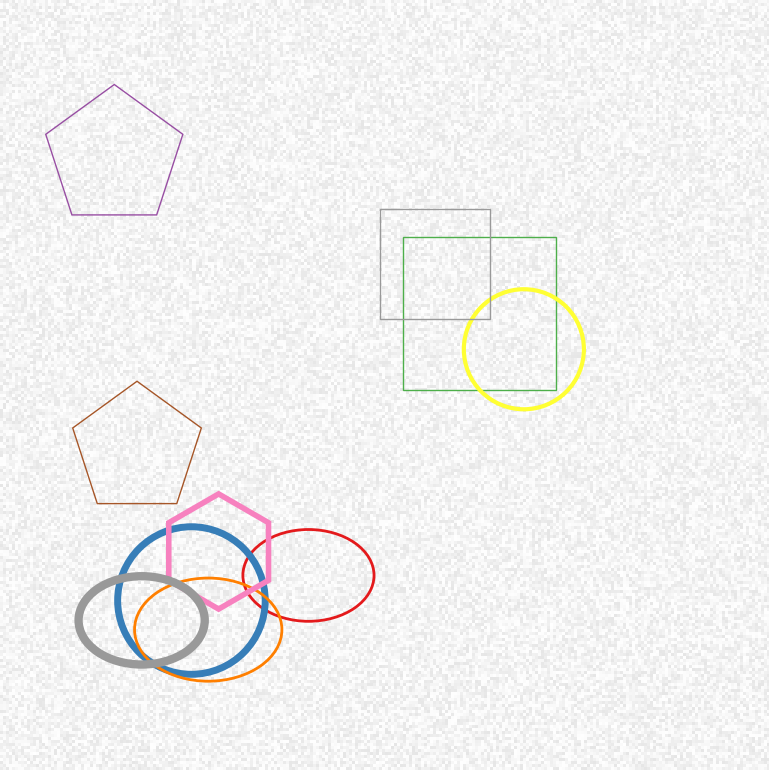[{"shape": "oval", "thickness": 1, "radius": 0.43, "center": [0.401, 0.253]}, {"shape": "circle", "thickness": 2.5, "radius": 0.48, "center": [0.249, 0.22]}, {"shape": "square", "thickness": 0.5, "radius": 0.5, "center": [0.623, 0.593]}, {"shape": "pentagon", "thickness": 0.5, "radius": 0.47, "center": [0.148, 0.797]}, {"shape": "oval", "thickness": 1, "radius": 0.48, "center": [0.27, 0.182]}, {"shape": "circle", "thickness": 1.5, "radius": 0.39, "center": [0.68, 0.546]}, {"shape": "pentagon", "thickness": 0.5, "radius": 0.44, "center": [0.178, 0.417]}, {"shape": "hexagon", "thickness": 2, "radius": 0.37, "center": [0.284, 0.284]}, {"shape": "oval", "thickness": 3, "radius": 0.41, "center": [0.184, 0.194]}, {"shape": "square", "thickness": 0.5, "radius": 0.36, "center": [0.565, 0.657]}]